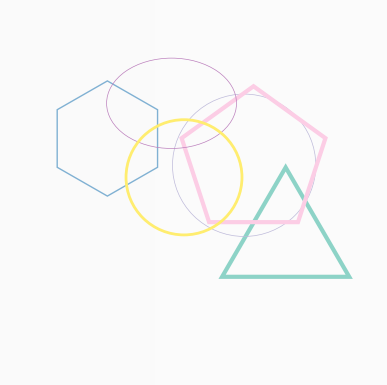[{"shape": "triangle", "thickness": 3, "radius": 0.95, "center": [0.737, 0.376]}, {"shape": "circle", "thickness": 0.5, "radius": 0.92, "center": [0.63, 0.571]}, {"shape": "hexagon", "thickness": 1, "radius": 0.75, "center": [0.277, 0.64]}, {"shape": "pentagon", "thickness": 3, "radius": 0.98, "center": [0.654, 0.581]}, {"shape": "oval", "thickness": 0.5, "radius": 0.84, "center": [0.443, 0.732]}, {"shape": "circle", "thickness": 2, "radius": 0.75, "center": [0.475, 0.539]}]